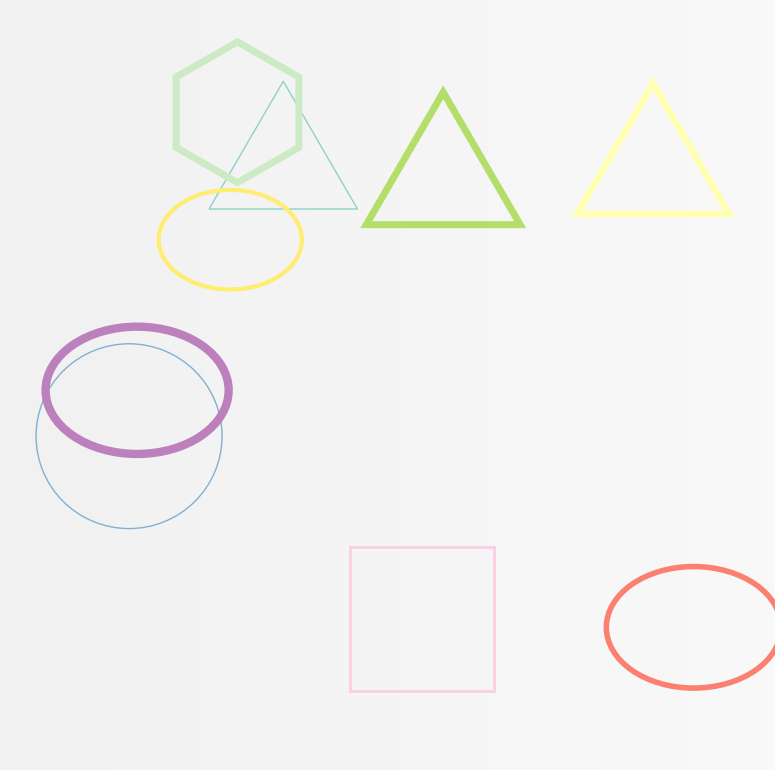[{"shape": "triangle", "thickness": 0.5, "radius": 0.55, "center": [0.365, 0.784]}, {"shape": "triangle", "thickness": 2.5, "radius": 0.57, "center": [0.843, 0.779]}, {"shape": "oval", "thickness": 2, "radius": 0.56, "center": [0.895, 0.185]}, {"shape": "circle", "thickness": 0.5, "radius": 0.6, "center": [0.167, 0.434]}, {"shape": "triangle", "thickness": 2.5, "radius": 0.57, "center": [0.572, 0.766]}, {"shape": "square", "thickness": 1, "radius": 0.47, "center": [0.544, 0.196]}, {"shape": "oval", "thickness": 3, "radius": 0.59, "center": [0.177, 0.493]}, {"shape": "hexagon", "thickness": 2.5, "radius": 0.46, "center": [0.306, 0.854]}, {"shape": "oval", "thickness": 1.5, "radius": 0.46, "center": [0.297, 0.689]}]